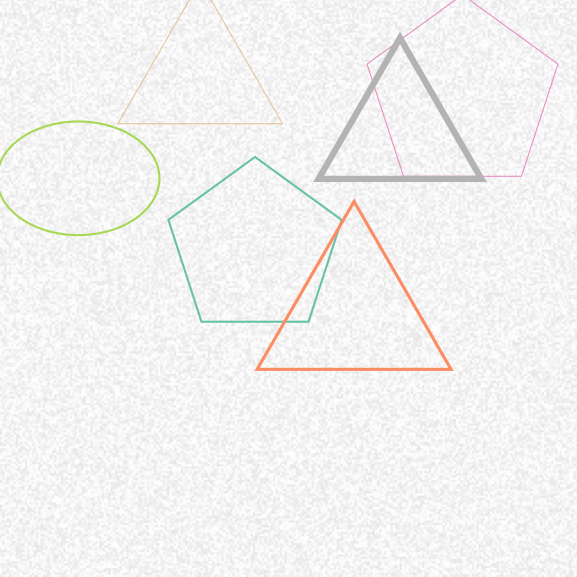[{"shape": "pentagon", "thickness": 1, "radius": 0.79, "center": [0.442, 0.57]}, {"shape": "triangle", "thickness": 1.5, "radius": 0.97, "center": [0.613, 0.456]}, {"shape": "pentagon", "thickness": 0.5, "radius": 0.87, "center": [0.801, 0.834]}, {"shape": "oval", "thickness": 1, "radius": 0.7, "center": [0.136, 0.69]}, {"shape": "triangle", "thickness": 0.5, "radius": 0.82, "center": [0.347, 0.867]}, {"shape": "triangle", "thickness": 3, "radius": 0.81, "center": [0.693, 0.771]}]